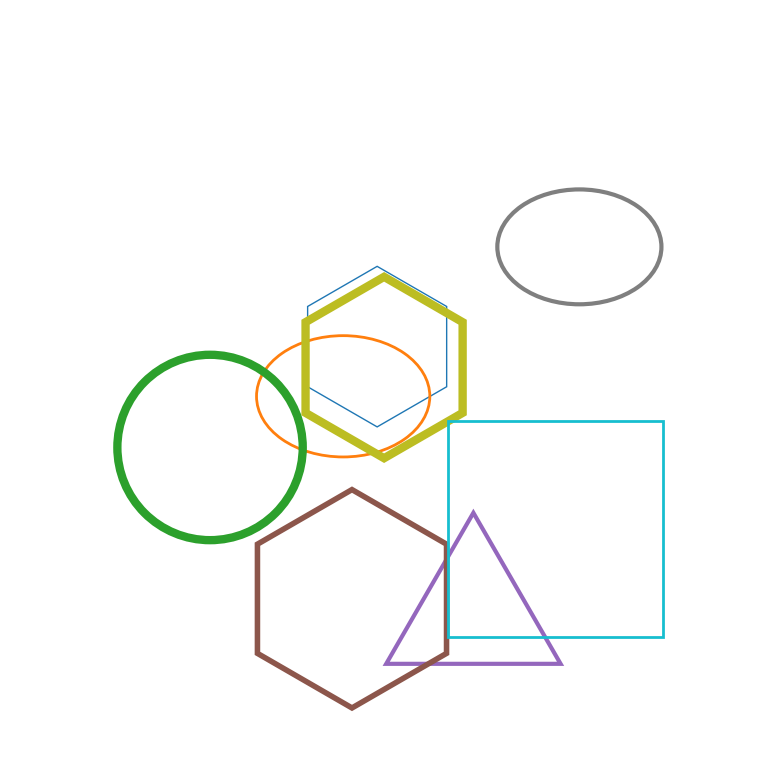[{"shape": "hexagon", "thickness": 0.5, "radius": 0.52, "center": [0.49, 0.55]}, {"shape": "oval", "thickness": 1, "radius": 0.56, "center": [0.446, 0.485]}, {"shape": "circle", "thickness": 3, "radius": 0.6, "center": [0.273, 0.419]}, {"shape": "triangle", "thickness": 1.5, "radius": 0.65, "center": [0.615, 0.203]}, {"shape": "hexagon", "thickness": 2, "radius": 0.71, "center": [0.457, 0.222]}, {"shape": "oval", "thickness": 1.5, "radius": 0.53, "center": [0.752, 0.679]}, {"shape": "hexagon", "thickness": 3, "radius": 0.59, "center": [0.499, 0.523]}, {"shape": "square", "thickness": 1, "radius": 0.7, "center": [0.721, 0.313]}]